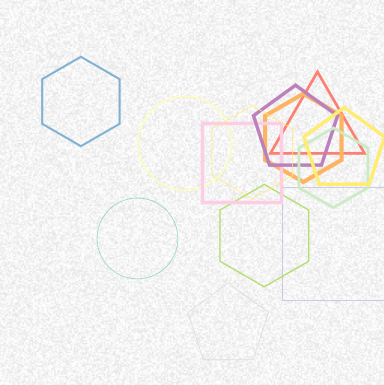[{"shape": "circle", "thickness": 0.5, "radius": 0.52, "center": [0.357, 0.381]}, {"shape": "circle", "thickness": 1, "radius": 0.61, "center": [0.481, 0.628]}, {"shape": "square", "thickness": 0.5, "radius": 0.73, "center": [0.878, 0.368]}, {"shape": "triangle", "thickness": 2, "radius": 0.71, "center": [0.825, 0.672]}, {"shape": "hexagon", "thickness": 1.5, "radius": 0.58, "center": [0.21, 0.736]}, {"shape": "hexagon", "thickness": 3, "radius": 0.57, "center": [0.788, 0.642]}, {"shape": "hexagon", "thickness": 1, "radius": 0.67, "center": [0.686, 0.388]}, {"shape": "square", "thickness": 2.5, "radius": 0.51, "center": [0.627, 0.578]}, {"shape": "pentagon", "thickness": 0.5, "radius": 0.55, "center": [0.593, 0.155]}, {"shape": "pentagon", "thickness": 2.5, "radius": 0.57, "center": [0.768, 0.664]}, {"shape": "hexagon", "thickness": 2, "radius": 0.52, "center": [0.866, 0.564]}, {"shape": "pentagon", "thickness": 2.5, "radius": 0.55, "center": [0.894, 0.61]}, {"shape": "hexagon", "thickness": 0.5, "radius": 0.6, "center": [0.655, 0.605]}]